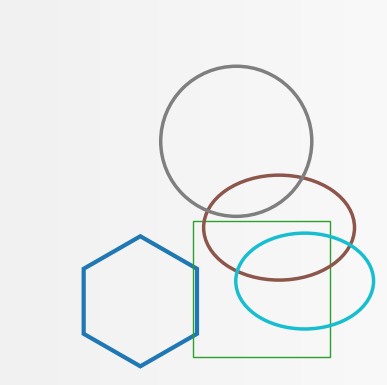[{"shape": "hexagon", "thickness": 3, "radius": 0.84, "center": [0.362, 0.217]}, {"shape": "square", "thickness": 1, "radius": 0.88, "center": [0.674, 0.249]}, {"shape": "oval", "thickness": 2.5, "radius": 0.97, "center": [0.72, 0.409]}, {"shape": "circle", "thickness": 2.5, "radius": 0.97, "center": [0.61, 0.633]}, {"shape": "oval", "thickness": 2.5, "radius": 0.89, "center": [0.786, 0.27]}]